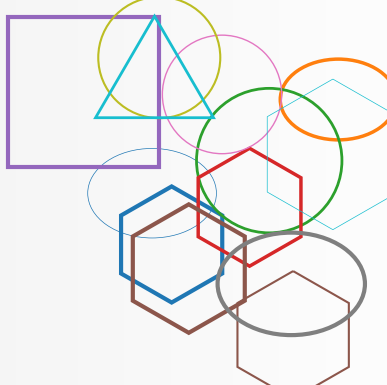[{"shape": "oval", "thickness": 0.5, "radius": 0.83, "center": [0.392, 0.498]}, {"shape": "hexagon", "thickness": 3, "radius": 0.75, "center": [0.443, 0.365]}, {"shape": "oval", "thickness": 2.5, "radius": 0.75, "center": [0.873, 0.742]}, {"shape": "circle", "thickness": 2, "radius": 0.94, "center": [0.695, 0.583]}, {"shape": "hexagon", "thickness": 2.5, "radius": 0.77, "center": [0.644, 0.462]}, {"shape": "square", "thickness": 3, "radius": 0.97, "center": [0.216, 0.761]}, {"shape": "hexagon", "thickness": 1.5, "radius": 0.83, "center": [0.757, 0.13]}, {"shape": "hexagon", "thickness": 3, "radius": 0.83, "center": [0.487, 0.302]}, {"shape": "circle", "thickness": 1, "radius": 0.77, "center": [0.573, 0.755]}, {"shape": "oval", "thickness": 3, "radius": 0.95, "center": [0.752, 0.263]}, {"shape": "circle", "thickness": 1.5, "radius": 0.79, "center": [0.411, 0.851]}, {"shape": "triangle", "thickness": 2, "radius": 0.88, "center": [0.399, 0.782]}, {"shape": "hexagon", "thickness": 0.5, "radius": 0.98, "center": [0.859, 0.599]}]